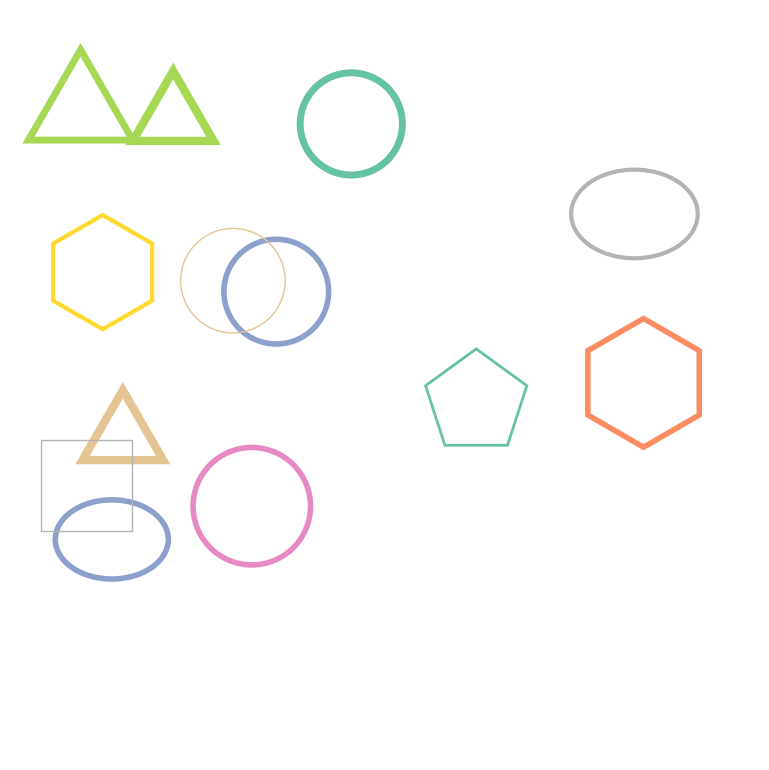[{"shape": "circle", "thickness": 2.5, "radius": 0.33, "center": [0.456, 0.839]}, {"shape": "pentagon", "thickness": 1, "radius": 0.35, "center": [0.618, 0.478]}, {"shape": "hexagon", "thickness": 2, "radius": 0.42, "center": [0.836, 0.503]}, {"shape": "circle", "thickness": 2, "radius": 0.34, "center": [0.359, 0.621]}, {"shape": "oval", "thickness": 2, "radius": 0.37, "center": [0.145, 0.299]}, {"shape": "circle", "thickness": 2, "radius": 0.38, "center": [0.327, 0.343]}, {"shape": "triangle", "thickness": 2.5, "radius": 0.39, "center": [0.105, 0.857]}, {"shape": "triangle", "thickness": 3, "radius": 0.3, "center": [0.225, 0.847]}, {"shape": "hexagon", "thickness": 1.5, "radius": 0.37, "center": [0.133, 0.647]}, {"shape": "circle", "thickness": 0.5, "radius": 0.34, "center": [0.302, 0.635]}, {"shape": "triangle", "thickness": 3, "radius": 0.3, "center": [0.16, 0.433]}, {"shape": "oval", "thickness": 1.5, "radius": 0.41, "center": [0.824, 0.722]}, {"shape": "square", "thickness": 0.5, "radius": 0.29, "center": [0.112, 0.369]}]